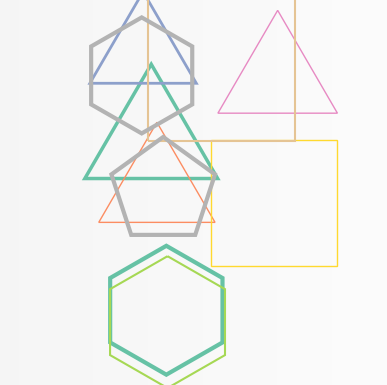[{"shape": "triangle", "thickness": 2.5, "radius": 0.99, "center": [0.39, 0.635]}, {"shape": "hexagon", "thickness": 3, "radius": 0.84, "center": [0.429, 0.194]}, {"shape": "triangle", "thickness": 1, "radius": 0.87, "center": [0.405, 0.509]}, {"shape": "triangle", "thickness": 2, "radius": 0.79, "center": [0.369, 0.863]}, {"shape": "triangle", "thickness": 1, "radius": 0.89, "center": [0.717, 0.795]}, {"shape": "hexagon", "thickness": 1.5, "radius": 0.86, "center": [0.432, 0.163]}, {"shape": "square", "thickness": 1, "radius": 0.82, "center": [0.707, 0.473]}, {"shape": "square", "thickness": 1.5, "radius": 0.95, "center": [0.572, 0.825]}, {"shape": "hexagon", "thickness": 3, "radius": 0.75, "center": [0.366, 0.804]}, {"shape": "pentagon", "thickness": 3, "radius": 0.7, "center": [0.421, 0.504]}]